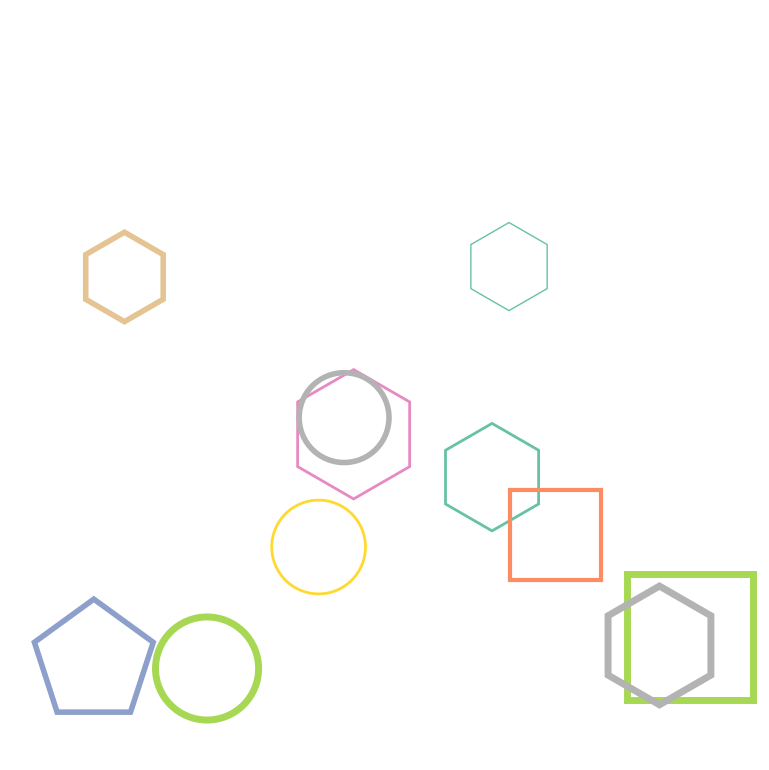[{"shape": "hexagon", "thickness": 0.5, "radius": 0.29, "center": [0.661, 0.654]}, {"shape": "hexagon", "thickness": 1, "radius": 0.35, "center": [0.639, 0.38]}, {"shape": "square", "thickness": 1.5, "radius": 0.29, "center": [0.721, 0.305]}, {"shape": "pentagon", "thickness": 2, "radius": 0.41, "center": [0.122, 0.141]}, {"shape": "hexagon", "thickness": 1, "radius": 0.42, "center": [0.459, 0.436]}, {"shape": "circle", "thickness": 2.5, "radius": 0.33, "center": [0.269, 0.132]}, {"shape": "square", "thickness": 2.5, "radius": 0.41, "center": [0.896, 0.173]}, {"shape": "circle", "thickness": 1, "radius": 0.3, "center": [0.414, 0.29]}, {"shape": "hexagon", "thickness": 2, "radius": 0.29, "center": [0.162, 0.64]}, {"shape": "circle", "thickness": 2, "radius": 0.29, "center": [0.447, 0.458]}, {"shape": "hexagon", "thickness": 2.5, "radius": 0.39, "center": [0.856, 0.162]}]